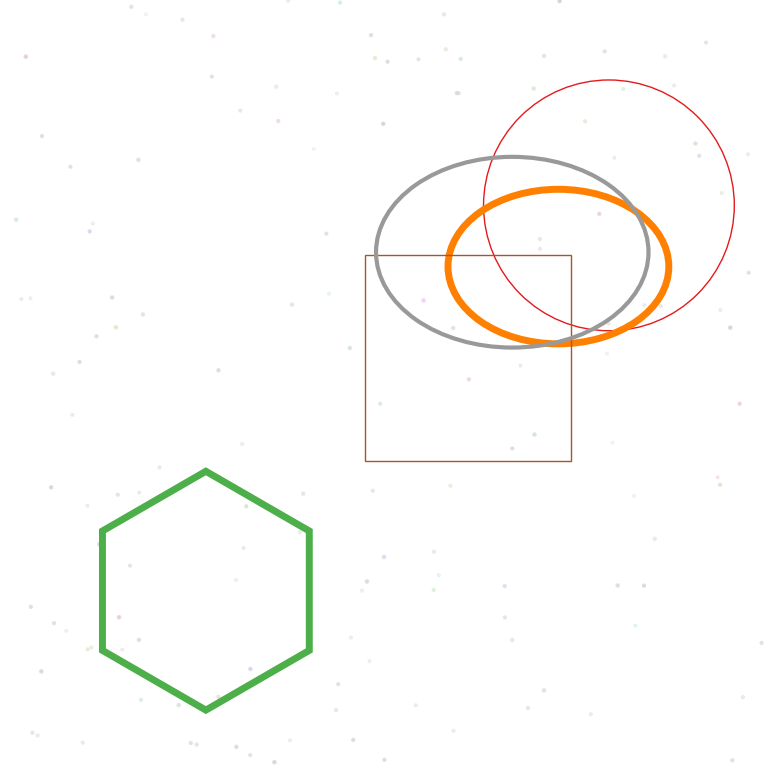[{"shape": "circle", "thickness": 0.5, "radius": 0.81, "center": [0.791, 0.733]}, {"shape": "hexagon", "thickness": 2.5, "radius": 0.78, "center": [0.267, 0.233]}, {"shape": "oval", "thickness": 2.5, "radius": 0.72, "center": [0.725, 0.654]}, {"shape": "square", "thickness": 0.5, "radius": 0.67, "center": [0.608, 0.535]}, {"shape": "oval", "thickness": 1.5, "radius": 0.88, "center": [0.665, 0.672]}]